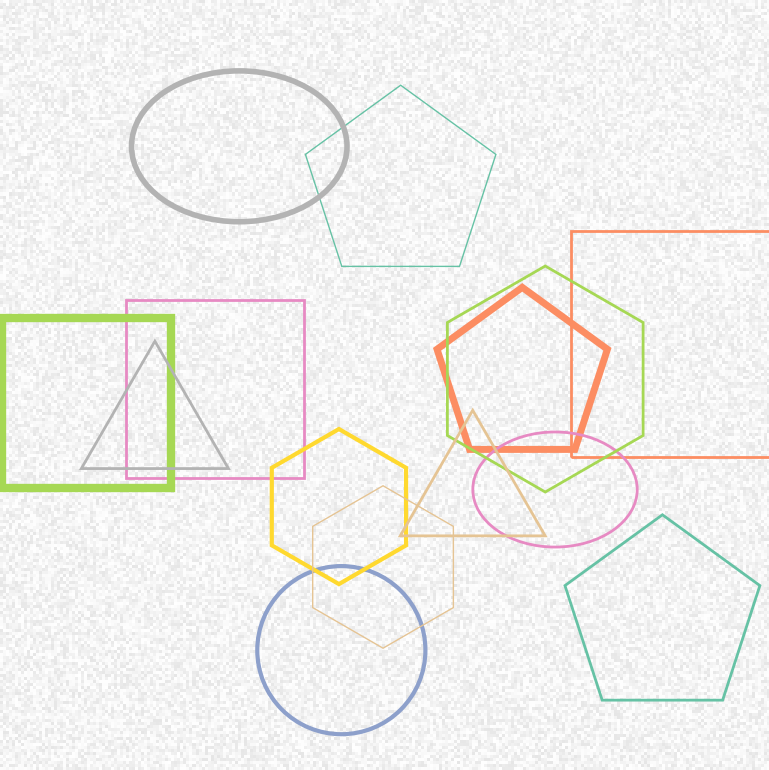[{"shape": "pentagon", "thickness": 1, "radius": 0.67, "center": [0.86, 0.198]}, {"shape": "pentagon", "thickness": 0.5, "radius": 0.65, "center": [0.52, 0.759]}, {"shape": "pentagon", "thickness": 2.5, "radius": 0.58, "center": [0.678, 0.51]}, {"shape": "square", "thickness": 1, "radius": 0.74, "center": [0.889, 0.553]}, {"shape": "circle", "thickness": 1.5, "radius": 0.55, "center": [0.443, 0.156]}, {"shape": "square", "thickness": 1, "radius": 0.58, "center": [0.279, 0.494]}, {"shape": "oval", "thickness": 1, "radius": 0.53, "center": [0.721, 0.364]}, {"shape": "hexagon", "thickness": 1, "radius": 0.73, "center": [0.708, 0.508]}, {"shape": "square", "thickness": 3, "radius": 0.55, "center": [0.112, 0.477]}, {"shape": "hexagon", "thickness": 1.5, "radius": 0.5, "center": [0.44, 0.342]}, {"shape": "hexagon", "thickness": 0.5, "radius": 0.53, "center": [0.497, 0.264]}, {"shape": "triangle", "thickness": 1, "radius": 0.54, "center": [0.614, 0.358]}, {"shape": "oval", "thickness": 2, "radius": 0.7, "center": [0.311, 0.81]}, {"shape": "triangle", "thickness": 1, "radius": 0.55, "center": [0.201, 0.447]}]